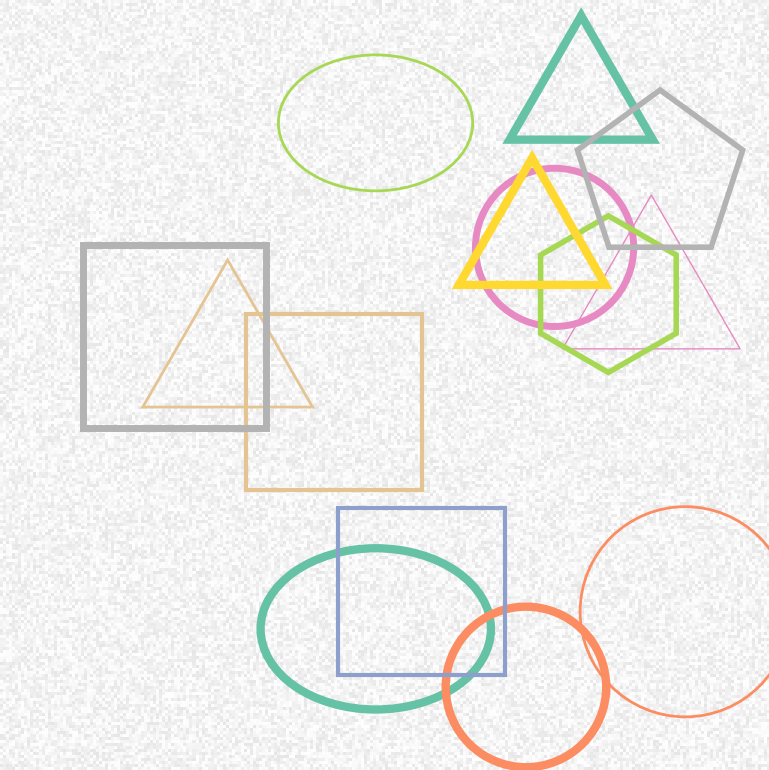[{"shape": "triangle", "thickness": 3, "radius": 0.54, "center": [0.755, 0.872]}, {"shape": "oval", "thickness": 3, "radius": 0.75, "center": [0.488, 0.183]}, {"shape": "circle", "thickness": 1, "radius": 0.68, "center": [0.89, 0.206]}, {"shape": "circle", "thickness": 3, "radius": 0.52, "center": [0.683, 0.108]}, {"shape": "square", "thickness": 1.5, "radius": 0.54, "center": [0.548, 0.232]}, {"shape": "circle", "thickness": 2.5, "radius": 0.51, "center": [0.72, 0.679]}, {"shape": "triangle", "thickness": 0.5, "radius": 0.67, "center": [0.846, 0.614]}, {"shape": "hexagon", "thickness": 2, "radius": 0.51, "center": [0.79, 0.618]}, {"shape": "oval", "thickness": 1, "radius": 0.63, "center": [0.488, 0.84]}, {"shape": "triangle", "thickness": 3, "radius": 0.55, "center": [0.691, 0.685]}, {"shape": "triangle", "thickness": 1, "radius": 0.64, "center": [0.296, 0.535]}, {"shape": "square", "thickness": 1.5, "radius": 0.57, "center": [0.434, 0.478]}, {"shape": "square", "thickness": 2.5, "radius": 0.6, "center": [0.227, 0.563]}, {"shape": "pentagon", "thickness": 2, "radius": 0.56, "center": [0.857, 0.77]}]